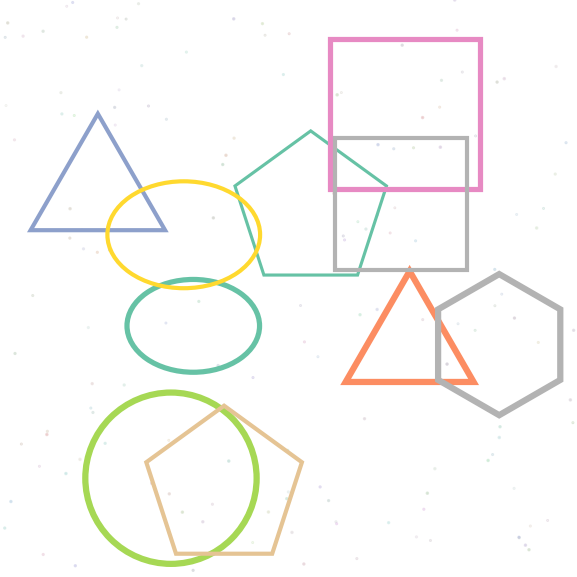[{"shape": "oval", "thickness": 2.5, "radius": 0.57, "center": [0.335, 0.435]}, {"shape": "pentagon", "thickness": 1.5, "radius": 0.69, "center": [0.538, 0.634]}, {"shape": "triangle", "thickness": 3, "radius": 0.64, "center": [0.709, 0.402]}, {"shape": "triangle", "thickness": 2, "radius": 0.67, "center": [0.169, 0.668]}, {"shape": "square", "thickness": 2.5, "radius": 0.65, "center": [0.701, 0.801]}, {"shape": "circle", "thickness": 3, "radius": 0.74, "center": [0.296, 0.171]}, {"shape": "oval", "thickness": 2, "radius": 0.66, "center": [0.318, 0.593]}, {"shape": "pentagon", "thickness": 2, "radius": 0.71, "center": [0.388, 0.155]}, {"shape": "square", "thickness": 2, "radius": 0.57, "center": [0.694, 0.646]}, {"shape": "hexagon", "thickness": 3, "radius": 0.61, "center": [0.864, 0.402]}]